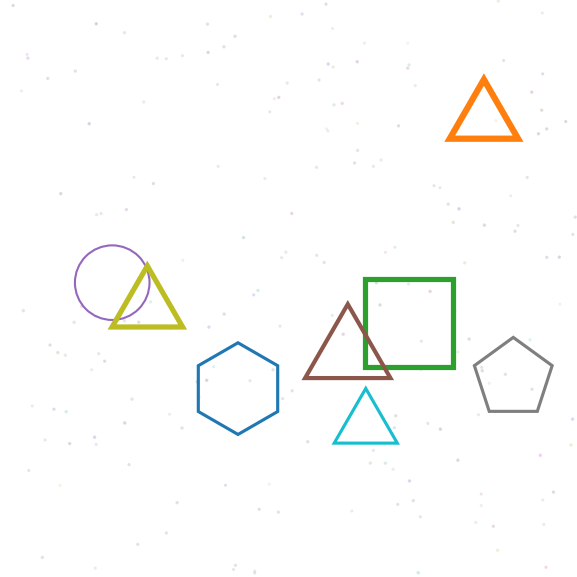[{"shape": "hexagon", "thickness": 1.5, "radius": 0.4, "center": [0.412, 0.326]}, {"shape": "triangle", "thickness": 3, "radius": 0.34, "center": [0.838, 0.793]}, {"shape": "square", "thickness": 2.5, "radius": 0.38, "center": [0.708, 0.44]}, {"shape": "circle", "thickness": 1, "radius": 0.32, "center": [0.194, 0.51]}, {"shape": "triangle", "thickness": 2, "radius": 0.43, "center": [0.602, 0.387]}, {"shape": "pentagon", "thickness": 1.5, "radius": 0.35, "center": [0.889, 0.344]}, {"shape": "triangle", "thickness": 2.5, "radius": 0.35, "center": [0.255, 0.468]}, {"shape": "triangle", "thickness": 1.5, "radius": 0.32, "center": [0.633, 0.263]}]